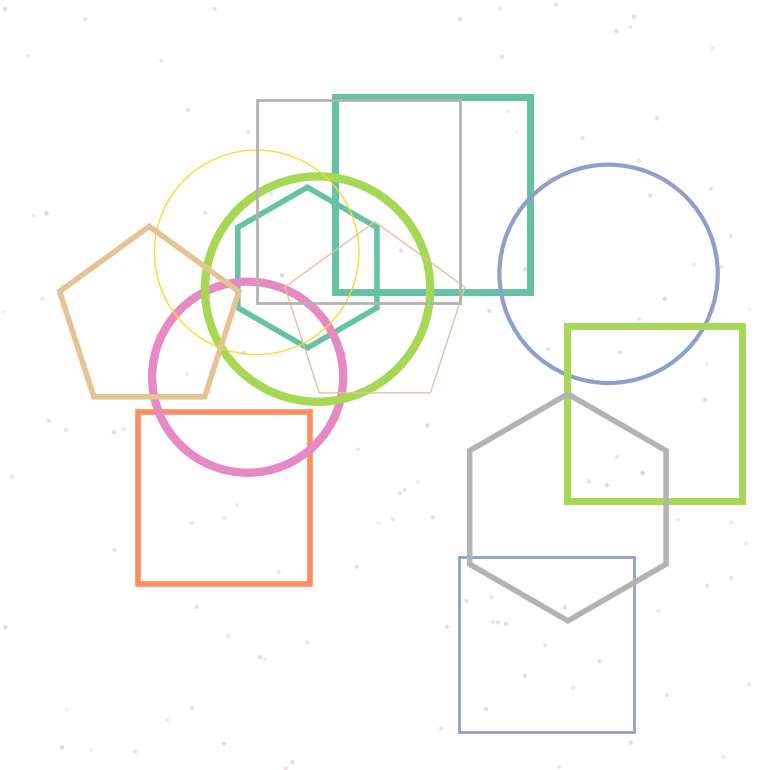[{"shape": "hexagon", "thickness": 2, "radius": 0.52, "center": [0.399, 0.653]}, {"shape": "square", "thickness": 2.5, "radius": 0.63, "center": [0.562, 0.747]}, {"shape": "square", "thickness": 2, "radius": 0.56, "center": [0.291, 0.353]}, {"shape": "circle", "thickness": 1.5, "radius": 0.71, "center": [0.79, 0.644]}, {"shape": "square", "thickness": 1, "radius": 0.57, "center": [0.71, 0.163]}, {"shape": "circle", "thickness": 3, "radius": 0.62, "center": [0.322, 0.51]}, {"shape": "square", "thickness": 2.5, "radius": 0.57, "center": [0.85, 0.463]}, {"shape": "circle", "thickness": 3, "radius": 0.73, "center": [0.412, 0.625]}, {"shape": "circle", "thickness": 0.5, "radius": 0.66, "center": [0.333, 0.672]}, {"shape": "pentagon", "thickness": 2, "radius": 0.61, "center": [0.194, 0.584]}, {"shape": "pentagon", "thickness": 0.5, "radius": 0.61, "center": [0.487, 0.589]}, {"shape": "hexagon", "thickness": 2, "radius": 0.74, "center": [0.737, 0.341]}, {"shape": "square", "thickness": 1, "radius": 0.66, "center": [0.465, 0.739]}]